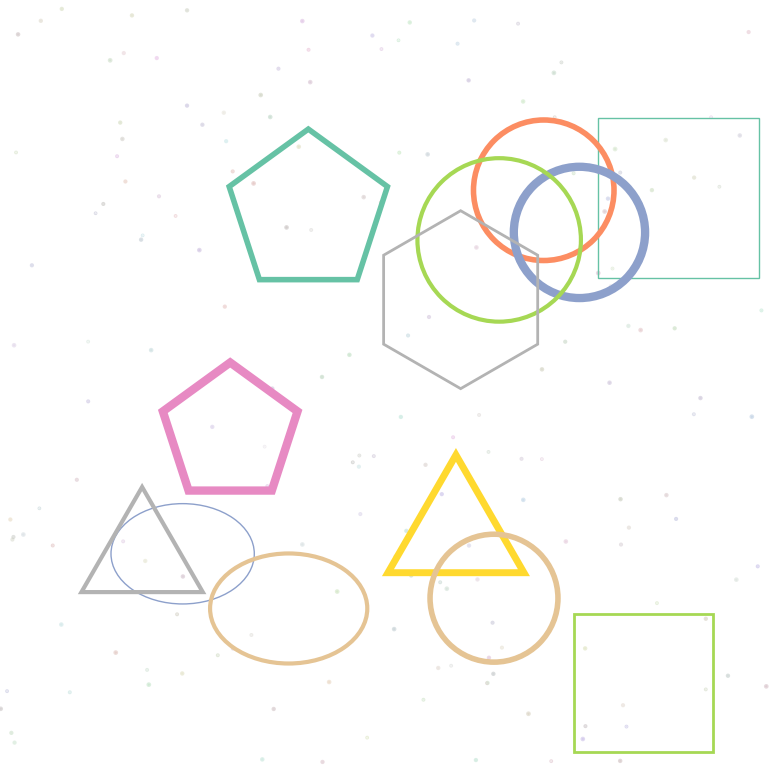[{"shape": "pentagon", "thickness": 2, "radius": 0.54, "center": [0.4, 0.724]}, {"shape": "square", "thickness": 0.5, "radius": 0.52, "center": [0.881, 0.743]}, {"shape": "circle", "thickness": 2, "radius": 0.46, "center": [0.706, 0.753]}, {"shape": "circle", "thickness": 3, "radius": 0.43, "center": [0.753, 0.698]}, {"shape": "oval", "thickness": 0.5, "radius": 0.47, "center": [0.237, 0.281]}, {"shape": "pentagon", "thickness": 3, "radius": 0.46, "center": [0.299, 0.437]}, {"shape": "square", "thickness": 1, "radius": 0.45, "center": [0.836, 0.113]}, {"shape": "circle", "thickness": 1.5, "radius": 0.53, "center": [0.648, 0.688]}, {"shape": "triangle", "thickness": 2.5, "radius": 0.51, "center": [0.592, 0.307]}, {"shape": "circle", "thickness": 2, "radius": 0.42, "center": [0.642, 0.223]}, {"shape": "oval", "thickness": 1.5, "radius": 0.51, "center": [0.375, 0.21]}, {"shape": "hexagon", "thickness": 1, "radius": 0.58, "center": [0.598, 0.611]}, {"shape": "triangle", "thickness": 1.5, "radius": 0.45, "center": [0.185, 0.277]}]